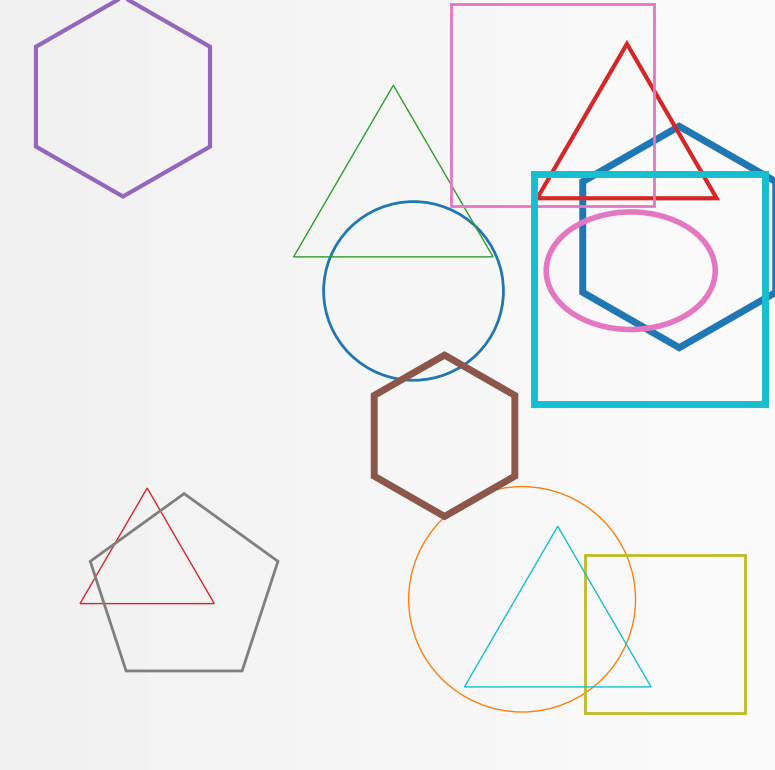[{"shape": "hexagon", "thickness": 2.5, "radius": 0.72, "center": [0.876, 0.692]}, {"shape": "circle", "thickness": 1, "radius": 0.58, "center": [0.534, 0.622]}, {"shape": "circle", "thickness": 0.5, "radius": 0.73, "center": [0.674, 0.222]}, {"shape": "triangle", "thickness": 0.5, "radius": 0.74, "center": [0.508, 0.741]}, {"shape": "triangle", "thickness": 0.5, "radius": 0.5, "center": [0.19, 0.266]}, {"shape": "triangle", "thickness": 1.5, "radius": 0.67, "center": [0.809, 0.809]}, {"shape": "hexagon", "thickness": 1.5, "radius": 0.65, "center": [0.159, 0.874]}, {"shape": "hexagon", "thickness": 2.5, "radius": 0.52, "center": [0.574, 0.434]}, {"shape": "oval", "thickness": 2, "radius": 0.55, "center": [0.814, 0.648]}, {"shape": "square", "thickness": 1, "radius": 0.66, "center": [0.713, 0.864]}, {"shape": "pentagon", "thickness": 1, "radius": 0.64, "center": [0.238, 0.232]}, {"shape": "square", "thickness": 1, "radius": 0.51, "center": [0.858, 0.177]}, {"shape": "square", "thickness": 2.5, "radius": 0.75, "center": [0.838, 0.625]}, {"shape": "triangle", "thickness": 0.5, "radius": 0.7, "center": [0.72, 0.177]}]